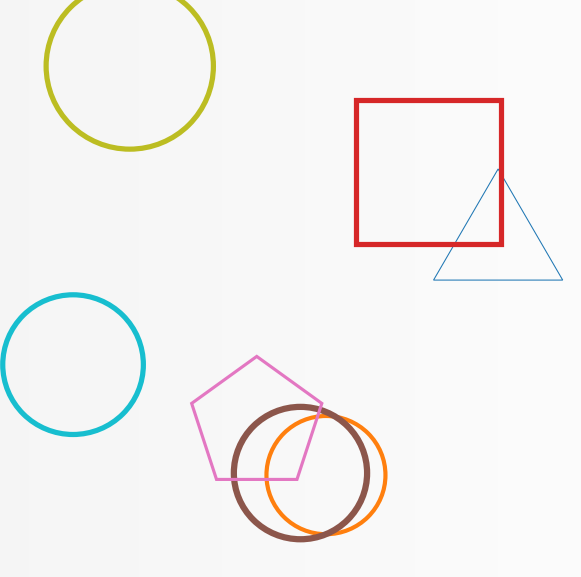[{"shape": "triangle", "thickness": 0.5, "radius": 0.64, "center": [0.857, 0.578]}, {"shape": "circle", "thickness": 2, "radius": 0.51, "center": [0.561, 0.176]}, {"shape": "square", "thickness": 2.5, "radius": 0.62, "center": [0.737, 0.701]}, {"shape": "circle", "thickness": 3, "radius": 0.57, "center": [0.517, 0.18]}, {"shape": "pentagon", "thickness": 1.5, "radius": 0.59, "center": [0.442, 0.264]}, {"shape": "circle", "thickness": 2.5, "radius": 0.72, "center": [0.223, 0.885]}, {"shape": "circle", "thickness": 2.5, "radius": 0.6, "center": [0.126, 0.368]}]